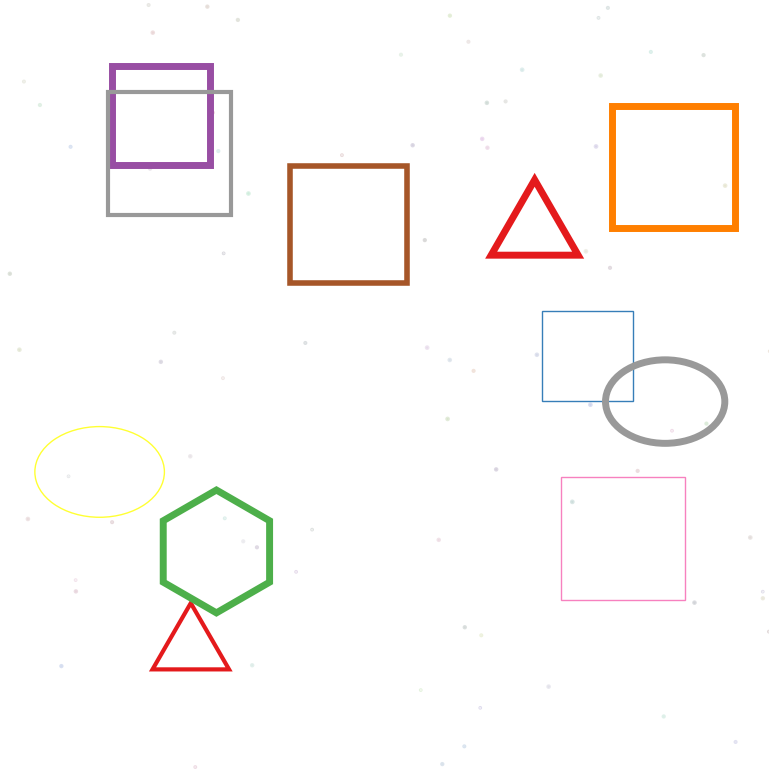[{"shape": "triangle", "thickness": 1.5, "radius": 0.29, "center": [0.248, 0.159]}, {"shape": "triangle", "thickness": 2.5, "radius": 0.33, "center": [0.694, 0.701]}, {"shape": "square", "thickness": 0.5, "radius": 0.29, "center": [0.763, 0.538]}, {"shape": "hexagon", "thickness": 2.5, "radius": 0.4, "center": [0.281, 0.284]}, {"shape": "square", "thickness": 2.5, "radius": 0.32, "center": [0.209, 0.85]}, {"shape": "square", "thickness": 2.5, "radius": 0.4, "center": [0.875, 0.783]}, {"shape": "oval", "thickness": 0.5, "radius": 0.42, "center": [0.129, 0.387]}, {"shape": "square", "thickness": 2, "radius": 0.38, "center": [0.453, 0.709]}, {"shape": "square", "thickness": 0.5, "radius": 0.4, "center": [0.809, 0.3]}, {"shape": "oval", "thickness": 2.5, "radius": 0.39, "center": [0.864, 0.478]}, {"shape": "square", "thickness": 1.5, "radius": 0.4, "center": [0.221, 0.8]}]